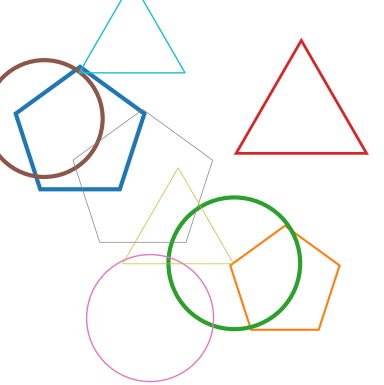[{"shape": "pentagon", "thickness": 3, "radius": 0.88, "center": [0.208, 0.651]}, {"shape": "pentagon", "thickness": 1.5, "radius": 0.75, "center": [0.74, 0.264]}, {"shape": "circle", "thickness": 3, "radius": 0.86, "center": [0.609, 0.316]}, {"shape": "triangle", "thickness": 2, "radius": 0.98, "center": [0.783, 0.699]}, {"shape": "circle", "thickness": 3, "radius": 0.76, "center": [0.115, 0.692]}, {"shape": "circle", "thickness": 1, "radius": 0.82, "center": [0.39, 0.174]}, {"shape": "pentagon", "thickness": 0.5, "radius": 0.95, "center": [0.371, 0.525]}, {"shape": "triangle", "thickness": 0.5, "radius": 0.83, "center": [0.463, 0.398]}, {"shape": "triangle", "thickness": 1, "radius": 0.79, "center": [0.343, 0.89]}]